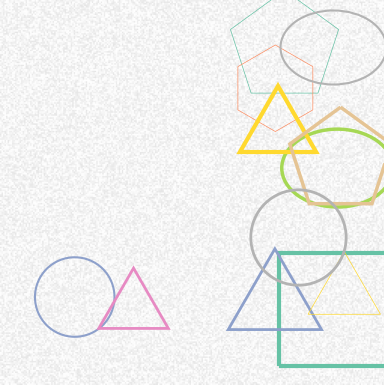[{"shape": "pentagon", "thickness": 0.5, "radius": 0.74, "center": [0.739, 0.878]}, {"shape": "square", "thickness": 3, "radius": 0.74, "center": [0.872, 0.195]}, {"shape": "hexagon", "thickness": 0.5, "radius": 0.56, "center": [0.715, 0.771]}, {"shape": "circle", "thickness": 1.5, "radius": 0.52, "center": [0.194, 0.228]}, {"shape": "triangle", "thickness": 2, "radius": 0.7, "center": [0.714, 0.214]}, {"shape": "triangle", "thickness": 2, "radius": 0.52, "center": [0.347, 0.199]}, {"shape": "oval", "thickness": 2.5, "radius": 0.72, "center": [0.876, 0.563]}, {"shape": "triangle", "thickness": 0.5, "radius": 0.54, "center": [0.894, 0.238]}, {"shape": "triangle", "thickness": 3, "radius": 0.57, "center": [0.722, 0.662]}, {"shape": "pentagon", "thickness": 2.5, "radius": 0.69, "center": [0.885, 0.583]}, {"shape": "oval", "thickness": 1.5, "radius": 0.69, "center": [0.866, 0.877]}, {"shape": "circle", "thickness": 2, "radius": 0.62, "center": [0.775, 0.383]}]